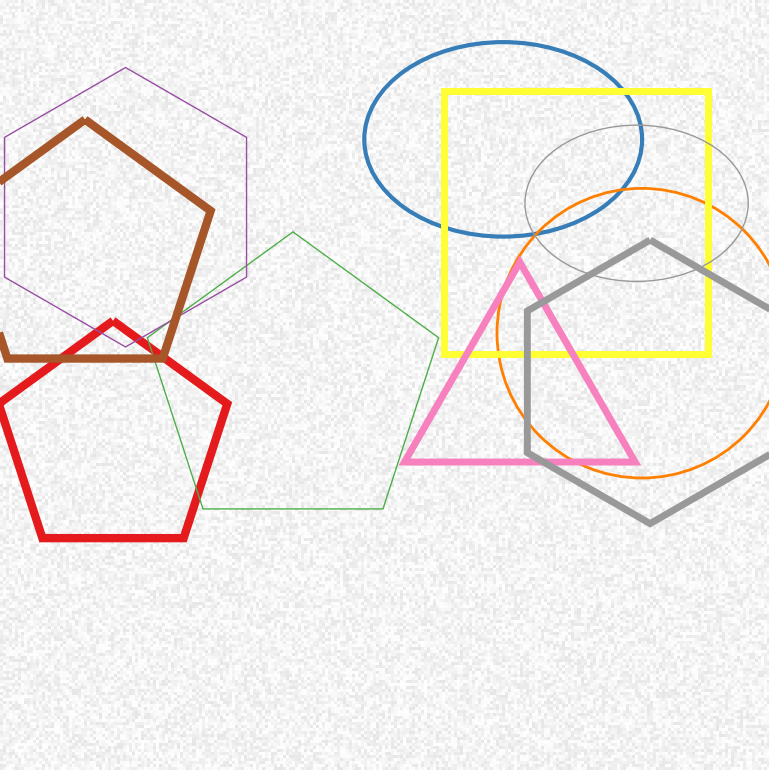[{"shape": "pentagon", "thickness": 3, "radius": 0.78, "center": [0.147, 0.427]}, {"shape": "oval", "thickness": 1.5, "radius": 0.9, "center": [0.654, 0.819]}, {"shape": "pentagon", "thickness": 0.5, "radius": 0.99, "center": [0.38, 0.5]}, {"shape": "hexagon", "thickness": 0.5, "radius": 0.91, "center": [0.163, 0.731]}, {"shape": "circle", "thickness": 1, "radius": 0.94, "center": [0.834, 0.567]}, {"shape": "square", "thickness": 2.5, "radius": 0.86, "center": [0.748, 0.711]}, {"shape": "pentagon", "thickness": 3, "radius": 0.86, "center": [0.11, 0.673]}, {"shape": "triangle", "thickness": 2.5, "radius": 0.86, "center": [0.675, 0.486]}, {"shape": "hexagon", "thickness": 2.5, "radius": 0.92, "center": [0.844, 0.504]}, {"shape": "oval", "thickness": 0.5, "radius": 0.72, "center": [0.827, 0.736]}]